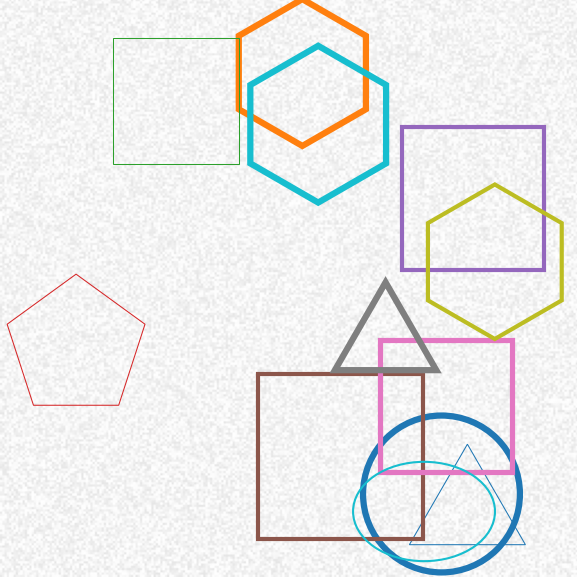[{"shape": "circle", "thickness": 3, "radius": 0.68, "center": [0.764, 0.144]}, {"shape": "triangle", "thickness": 0.5, "radius": 0.58, "center": [0.809, 0.114]}, {"shape": "hexagon", "thickness": 3, "radius": 0.64, "center": [0.524, 0.874]}, {"shape": "square", "thickness": 0.5, "radius": 0.55, "center": [0.305, 0.824]}, {"shape": "pentagon", "thickness": 0.5, "radius": 0.63, "center": [0.132, 0.399]}, {"shape": "square", "thickness": 2, "radius": 0.62, "center": [0.819, 0.655]}, {"shape": "square", "thickness": 2, "radius": 0.71, "center": [0.59, 0.209]}, {"shape": "square", "thickness": 2.5, "radius": 0.57, "center": [0.773, 0.295]}, {"shape": "triangle", "thickness": 3, "radius": 0.51, "center": [0.668, 0.409]}, {"shape": "hexagon", "thickness": 2, "radius": 0.67, "center": [0.857, 0.546]}, {"shape": "hexagon", "thickness": 3, "radius": 0.68, "center": [0.551, 0.784]}, {"shape": "oval", "thickness": 1, "radius": 0.61, "center": [0.734, 0.113]}]